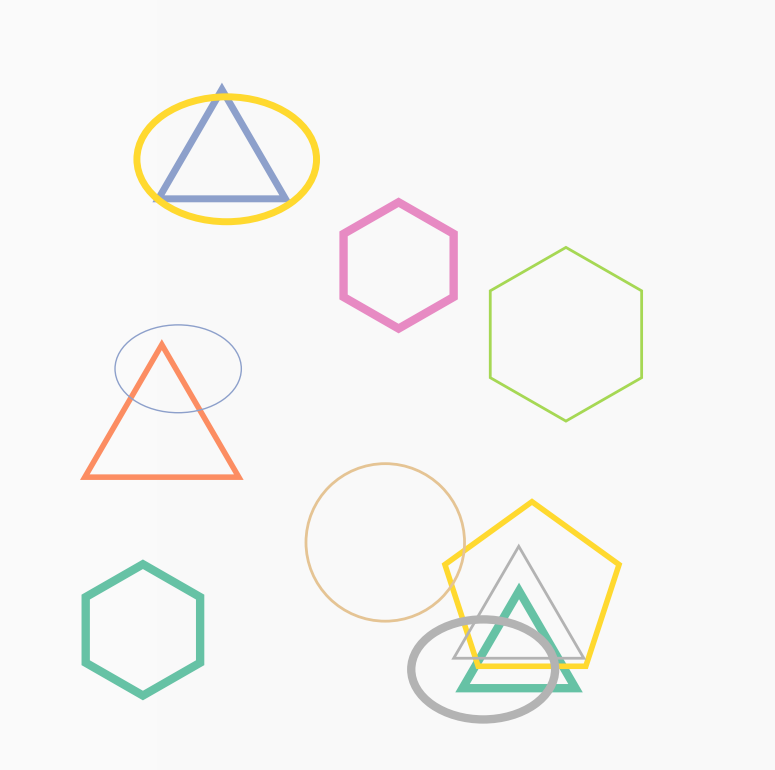[{"shape": "hexagon", "thickness": 3, "radius": 0.43, "center": [0.184, 0.182]}, {"shape": "triangle", "thickness": 3, "radius": 0.42, "center": [0.67, 0.148]}, {"shape": "triangle", "thickness": 2, "radius": 0.57, "center": [0.209, 0.438]}, {"shape": "oval", "thickness": 0.5, "radius": 0.41, "center": [0.23, 0.521]}, {"shape": "triangle", "thickness": 2.5, "radius": 0.47, "center": [0.286, 0.789]}, {"shape": "hexagon", "thickness": 3, "radius": 0.41, "center": [0.514, 0.655]}, {"shape": "hexagon", "thickness": 1, "radius": 0.56, "center": [0.73, 0.566]}, {"shape": "oval", "thickness": 2.5, "radius": 0.58, "center": [0.293, 0.793]}, {"shape": "pentagon", "thickness": 2, "radius": 0.59, "center": [0.686, 0.23]}, {"shape": "circle", "thickness": 1, "radius": 0.51, "center": [0.497, 0.296]}, {"shape": "oval", "thickness": 3, "radius": 0.46, "center": [0.623, 0.131]}, {"shape": "triangle", "thickness": 1, "radius": 0.48, "center": [0.669, 0.194]}]